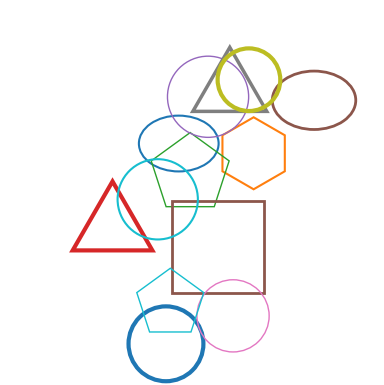[{"shape": "circle", "thickness": 3, "radius": 0.49, "center": [0.431, 0.107]}, {"shape": "oval", "thickness": 1.5, "radius": 0.52, "center": [0.464, 0.627]}, {"shape": "hexagon", "thickness": 1.5, "radius": 0.47, "center": [0.659, 0.602]}, {"shape": "pentagon", "thickness": 1, "radius": 0.53, "center": [0.494, 0.549]}, {"shape": "triangle", "thickness": 3, "radius": 0.6, "center": [0.292, 0.409]}, {"shape": "circle", "thickness": 1, "radius": 0.53, "center": [0.54, 0.749]}, {"shape": "oval", "thickness": 2, "radius": 0.54, "center": [0.816, 0.74]}, {"shape": "square", "thickness": 2, "radius": 0.6, "center": [0.566, 0.359]}, {"shape": "circle", "thickness": 1, "radius": 0.47, "center": [0.605, 0.18]}, {"shape": "triangle", "thickness": 2.5, "radius": 0.55, "center": [0.597, 0.766]}, {"shape": "circle", "thickness": 3, "radius": 0.41, "center": [0.647, 0.793]}, {"shape": "pentagon", "thickness": 1, "radius": 0.46, "center": [0.442, 0.212]}, {"shape": "circle", "thickness": 1.5, "radius": 0.52, "center": [0.41, 0.482]}]